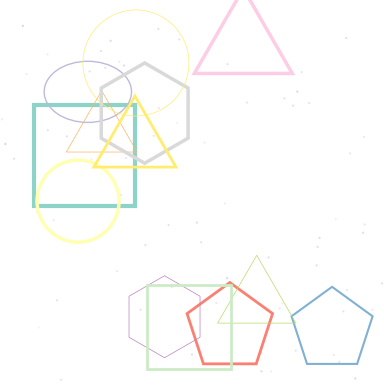[{"shape": "square", "thickness": 3, "radius": 0.65, "center": [0.22, 0.597]}, {"shape": "circle", "thickness": 2.5, "radius": 0.53, "center": [0.203, 0.478]}, {"shape": "oval", "thickness": 1, "radius": 0.57, "center": [0.228, 0.761]}, {"shape": "pentagon", "thickness": 2, "radius": 0.58, "center": [0.597, 0.149]}, {"shape": "pentagon", "thickness": 1.5, "radius": 0.55, "center": [0.863, 0.144]}, {"shape": "triangle", "thickness": 0.5, "radius": 0.53, "center": [0.264, 0.658]}, {"shape": "triangle", "thickness": 0.5, "radius": 0.59, "center": [0.667, 0.219]}, {"shape": "triangle", "thickness": 2.5, "radius": 0.73, "center": [0.632, 0.883]}, {"shape": "hexagon", "thickness": 2.5, "radius": 0.65, "center": [0.376, 0.706]}, {"shape": "hexagon", "thickness": 0.5, "radius": 0.53, "center": [0.427, 0.177]}, {"shape": "square", "thickness": 2, "radius": 0.55, "center": [0.492, 0.151]}, {"shape": "triangle", "thickness": 2, "radius": 0.62, "center": [0.35, 0.628]}, {"shape": "circle", "thickness": 0.5, "radius": 0.69, "center": [0.353, 0.836]}]